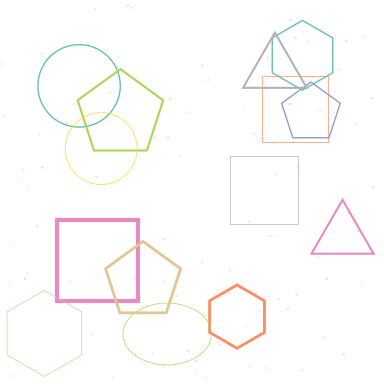[{"shape": "circle", "thickness": 1, "radius": 0.54, "center": [0.205, 0.777]}, {"shape": "hexagon", "thickness": 1, "radius": 0.45, "center": [0.786, 0.856]}, {"shape": "hexagon", "thickness": 2, "radius": 0.41, "center": [0.616, 0.178]}, {"shape": "square", "thickness": 0.5, "radius": 0.43, "center": [0.766, 0.716]}, {"shape": "pentagon", "thickness": 1, "radius": 0.4, "center": [0.808, 0.707]}, {"shape": "triangle", "thickness": 1.5, "radius": 0.47, "center": [0.89, 0.388]}, {"shape": "square", "thickness": 3, "radius": 0.52, "center": [0.253, 0.323]}, {"shape": "pentagon", "thickness": 1.5, "radius": 0.58, "center": [0.313, 0.704]}, {"shape": "oval", "thickness": 0.5, "radius": 0.57, "center": [0.434, 0.132]}, {"shape": "circle", "thickness": 0.5, "radius": 0.47, "center": [0.263, 0.614]}, {"shape": "pentagon", "thickness": 2, "radius": 0.51, "center": [0.372, 0.27]}, {"shape": "hexagon", "thickness": 0.5, "radius": 0.56, "center": [0.115, 0.134]}, {"shape": "triangle", "thickness": 1.5, "radius": 0.48, "center": [0.714, 0.82]}, {"shape": "square", "thickness": 0.5, "radius": 0.44, "center": [0.686, 0.506]}]